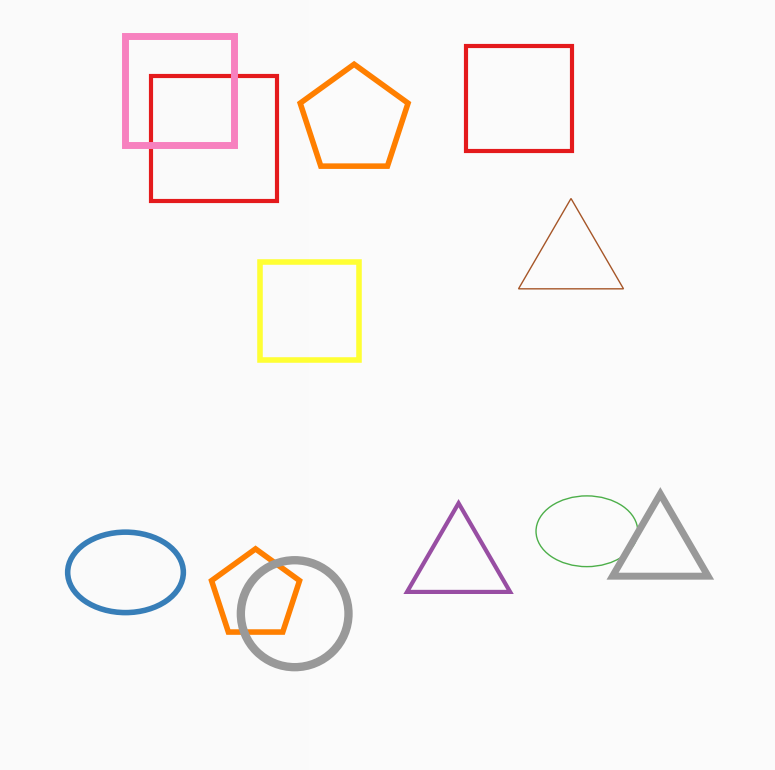[{"shape": "square", "thickness": 1.5, "radius": 0.41, "center": [0.276, 0.82]}, {"shape": "square", "thickness": 1.5, "radius": 0.34, "center": [0.67, 0.872]}, {"shape": "oval", "thickness": 2, "radius": 0.37, "center": [0.162, 0.257]}, {"shape": "oval", "thickness": 0.5, "radius": 0.33, "center": [0.757, 0.31]}, {"shape": "triangle", "thickness": 1.5, "radius": 0.38, "center": [0.592, 0.27]}, {"shape": "pentagon", "thickness": 2, "radius": 0.37, "center": [0.457, 0.843]}, {"shape": "pentagon", "thickness": 2, "radius": 0.3, "center": [0.33, 0.227]}, {"shape": "square", "thickness": 2, "radius": 0.32, "center": [0.399, 0.596]}, {"shape": "triangle", "thickness": 0.5, "radius": 0.39, "center": [0.737, 0.664]}, {"shape": "square", "thickness": 2.5, "radius": 0.35, "center": [0.231, 0.883]}, {"shape": "circle", "thickness": 3, "radius": 0.35, "center": [0.38, 0.203]}, {"shape": "triangle", "thickness": 2.5, "radius": 0.36, "center": [0.852, 0.287]}]